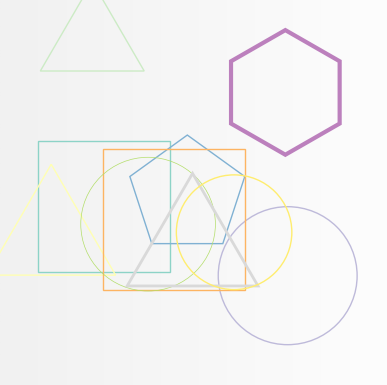[{"shape": "square", "thickness": 1, "radius": 0.85, "center": [0.269, 0.465]}, {"shape": "triangle", "thickness": 1, "radius": 0.96, "center": [0.132, 0.381]}, {"shape": "circle", "thickness": 1, "radius": 0.9, "center": [0.742, 0.284]}, {"shape": "pentagon", "thickness": 1, "radius": 0.78, "center": [0.483, 0.493]}, {"shape": "square", "thickness": 1, "radius": 0.92, "center": [0.449, 0.429]}, {"shape": "circle", "thickness": 0.5, "radius": 0.87, "center": [0.382, 0.418]}, {"shape": "triangle", "thickness": 2, "radius": 0.97, "center": [0.497, 0.355]}, {"shape": "hexagon", "thickness": 3, "radius": 0.81, "center": [0.736, 0.76]}, {"shape": "triangle", "thickness": 1, "radius": 0.77, "center": [0.238, 0.893]}, {"shape": "circle", "thickness": 1, "radius": 0.75, "center": [0.604, 0.397]}]